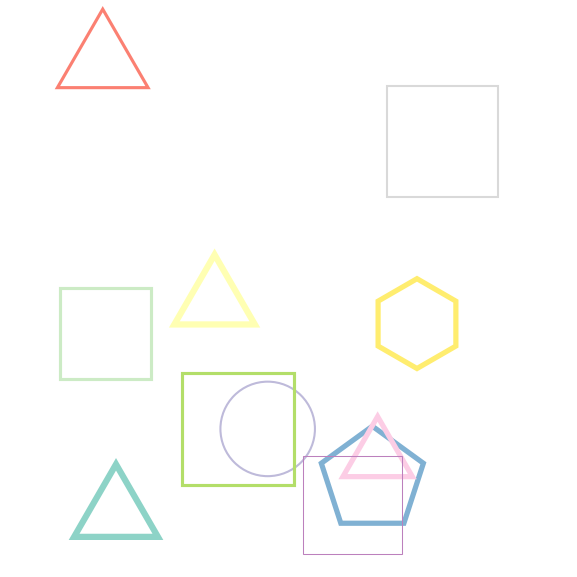[{"shape": "triangle", "thickness": 3, "radius": 0.42, "center": [0.201, 0.111]}, {"shape": "triangle", "thickness": 3, "radius": 0.4, "center": [0.372, 0.478]}, {"shape": "circle", "thickness": 1, "radius": 0.41, "center": [0.464, 0.256]}, {"shape": "triangle", "thickness": 1.5, "radius": 0.45, "center": [0.178, 0.893]}, {"shape": "pentagon", "thickness": 2.5, "radius": 0.46, "center": [0.645, 0.168]}, {"shape": "square", "thickness": 1.5, "radius": 0.48, "center": [0.413, 0.256]}, {"shape": "triangle", "thickness": 2.5, "radius": 0.35, "center": [0.654, 0.208]}, {"shape": "square", "thickness": 1, "radius": 0.48, "center": [0.766, 0.754]}, {"shape": "square", "thickness": 0.5, "radius": 0.43, "center": [0.61, 0.124]}, {"shape": "square", "thickness": 1.5, "radius": 0.39, "center": [0.183, 0.422]}, {"shape": "hexagon", "thickness": 2.5, "radius": 0.39, "center": [0.722, 0.439]}]